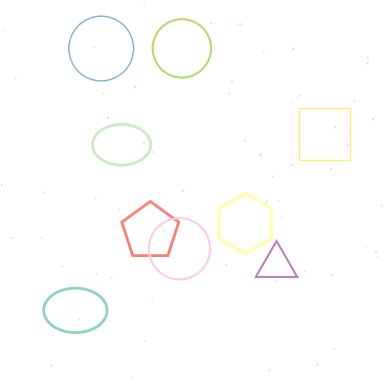[{"shape": "oval", "thickness": 2, "radius": 0.41, "center": [0.196, 0.194]}, {"shape": "hexagon", "thickness": 2.5, "radius": 0.39, "center": [0.637, 0.419]}, {"shape": "pentagon", "thickness": 2, "radius": 0.39, "center": [0.39, 0.399]}, {"shape": "circle", "thickness": 1, "radius": 0.42, "center": [0.263, 0.874]}, {"shape": "circle", "thickness": 1.5, "radius": 0.38, "center": [0.472, 0.874]}, {"shape": "circle", "thickness": 1.5, "radius": 0.4, "center": [0.466, 0.354]}, {"shape": "triangle", "thickness": 1.5, "radius": 0.31, "center": [0.718, 0.312]}, {"shape": "oval", "thickness": 2, "radius": 0.38, "center": [0.316, 0.624]}, {"shape": "square", "thickness": 1, "radius": 0.34, "center": [0.843, 0.652]}]